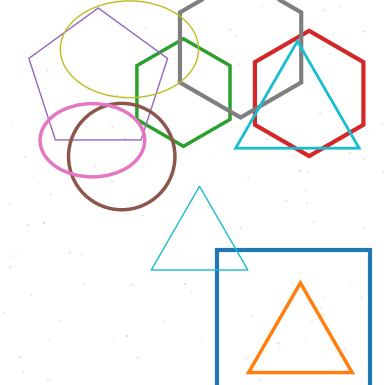[{"shape": "square", "thickness": 3, "radius": 0.99, "center": [0.763, 0.151]}, {"shape": "triangle", "thickness": 2.5, "radius": 0.78, "center": [0.78, 0.11]}, {"shape": "hexagon", "thickness": 2.5, "radius": 0.7, "center": [0.477, 0.76]}, {"shape": "hexagon", "thickness": 3, "radius": 0.81, "center": [0.803, 0.757]}, {"shape": "pentagon", "thickness": 1, "radius": 0.95, "center": [0.255, 0.79]}, {"shape": "circle", "thickness": 2.5, "radius": 0.69, "center": [0.316, 0.593]}, {"shape": "oval", "thickness": 2.5, "radius": 0.68, "center": [0.24, 0.636]}, {"shape": "hexagon", "thickness": 3, "radius": 0.91, "center": [0.625, 0.877]}, {"shape": "oval", "thickness": 1, "radius": 0.9, "center": [0.336, 0.872]}, {"shape": "triangle", "thickness": 1, "radius": 0.72, "center": [0.518, 0.371]}, {"shape": "triangle", "thickness": 2, "radius": 0.93, "center": [0.772, 0.708]}]